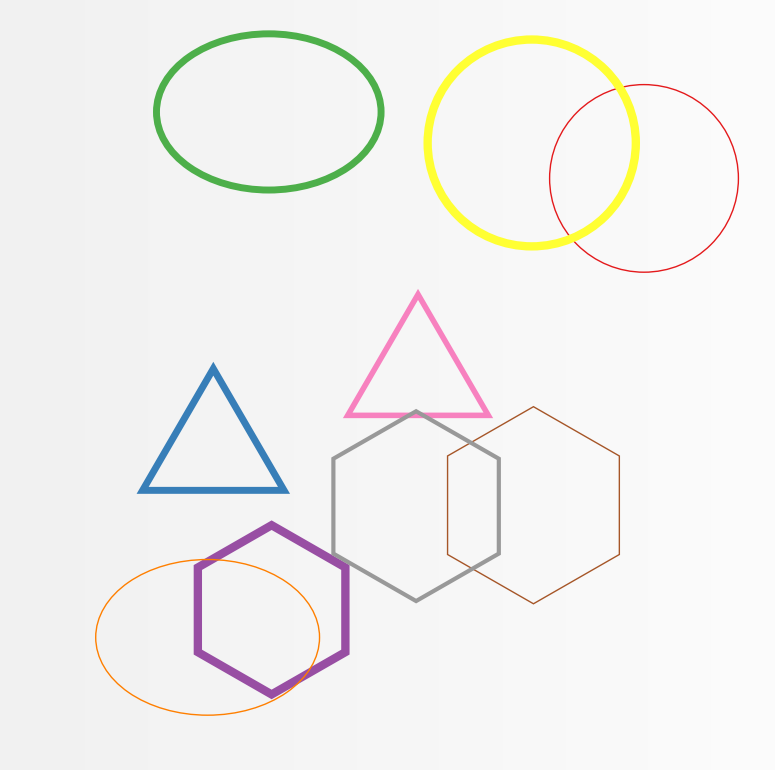[{"shape": "circle", "thickness": 0.5, "radius": 0.61, "center": [0.831, 0.768]}, {"shape": "triangle", "thickness": 2.5, "radius": 0.53, "center": [0.275, 0.416]}, {"shape": "oval", "thickness": 2.5, "radius": 0.72, "center": [0.347, 0.855]}, {"shape": "hexagon", "thickness": 3, "radius": 0.55, "center": [0.35, 0.208]}, {"shape": "oval", "thickness": 0.5, "radius": 0.72, "center": [0.268, 0.172]}, {"shape": "circle", "thickness": 3, "radius": 0.67, "center": [0.686, 0.814]}, {"shape": "hexagon", "thickness": 0.5, "radius": 0.64, "center": [0.688, 0.344]}, {"shape": "triangle", "thickness": 2, "radius": 0.52, "center": [0.539, 0.513]}, {"shape": "hexagon", "thickness": 1.5, "radius": 0.62, "center": [0.537, 0.343]}]